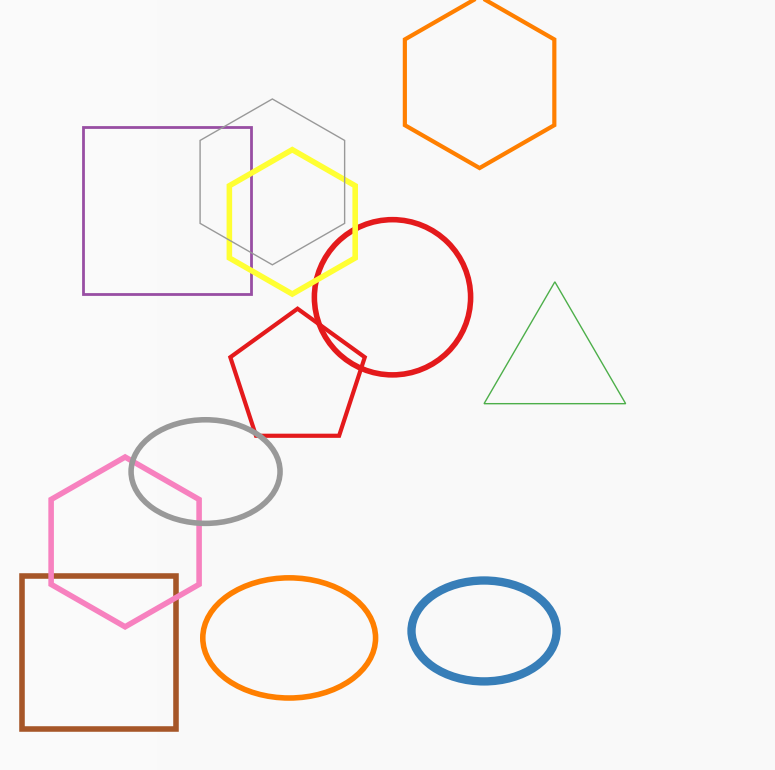[{"shape": "pentagon", "thickness": 1.5, "radius": 0.46, "center": [0.384, 0.508]}, {"shape": "circle", "thickness": 2, "radius": 0.5, "center": [0.506, 0.614]}, {"shape": "oval", "thickness": 3, "radius": 0.47, "center": [0.625, 0.181]}, {"shape": "triangle", "thickness": 0.5, "radius": 0.53, "center": [0.716, 0.528]}, {"shape": "square", "thickness": 1, "radius": 0.54, "center": [0.215, 0.727]}, {"shape": "hexagon", "thickness": 1.5, "radius": 0.56, "center": [0.619, 0.893]}, {"shape": "oval", "thickness": 2, "radius": 0.56, "center": [0.373, 0.172]}, {"shape": "hexagon", "thickness": 2, "radius": 0.47, "center": [0.377, 0.712]}, {"shape": "square", "thickness": 2, "radius": 0.5, "center": [0.128, 0.152]}, {"shape": "hexagon", "thickness": 2, "radius": 0.55, "center": [0.161, 0.296]}, {"shape": "hexagon", "thickness": 0.5, "radius": 0.54, "center": [0.351, 0.764]}, {"shape": "oval", "thickness": 2, "radius": 0.48, "center": [0.265, 0.388]}]